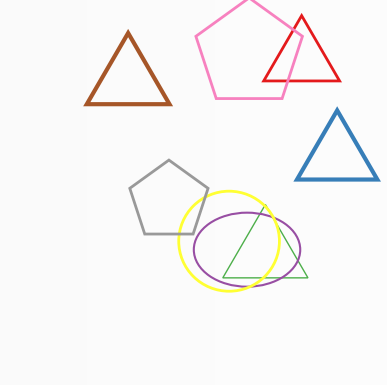[{"shape": "triangle", "thickness": 2, "radius": 0.57, "center": [0.778, 0.846]}, {"shape": "triangle", "thickness": 3, "radius": 0.6, "center": [0.87, 0.594]}, {"shape": "triangle", "thickness": 1, "radius": 0.63, "center": [0.685, 0.342]}, {"shape": "oval", "thickness": 1.5, "radius": 0.69, "center": [0.637, 0.351]}, {"shape": "circle", "thickness": 2, "radius": 0.65, "center": [0.591, 0.373]}, {"shape": "triangle", "thickness": 3, "radius": 0.62, "center": [0.331, 0.791]}, {"shape": "pentagon", "thickness": 2, "radius": 0.72, "center": [0.643, 0.861]}, {"shape": "pentagon", "thickness": 2, "radius": 0.53, "center": [0.436, 0.478]}]